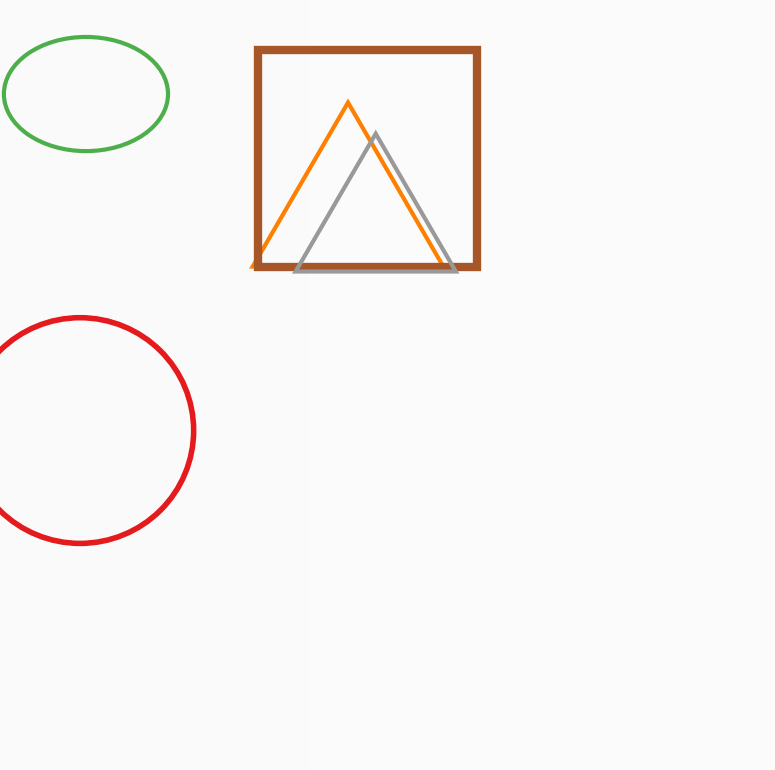[{"shape": "circle", "thickness": 2, "radius": 0.73, "center": [0.103, 0.441]}, {"shape": "oval", "thickness": 1.5, "radius": 0.53, "center": [0.111, 0.878]}, {"shape": "triangle", "thickness": 1.5, "radius": 0.71, "center": [0.449, 0.725]}, {"shape": "square", "thickness": 3, "radius": 0.71, "center": [0.474, 0.794]}, {"shape": "triangle", "thickness": 1.5, "radius": 0.6, "center": [0.485, 0.707]}]